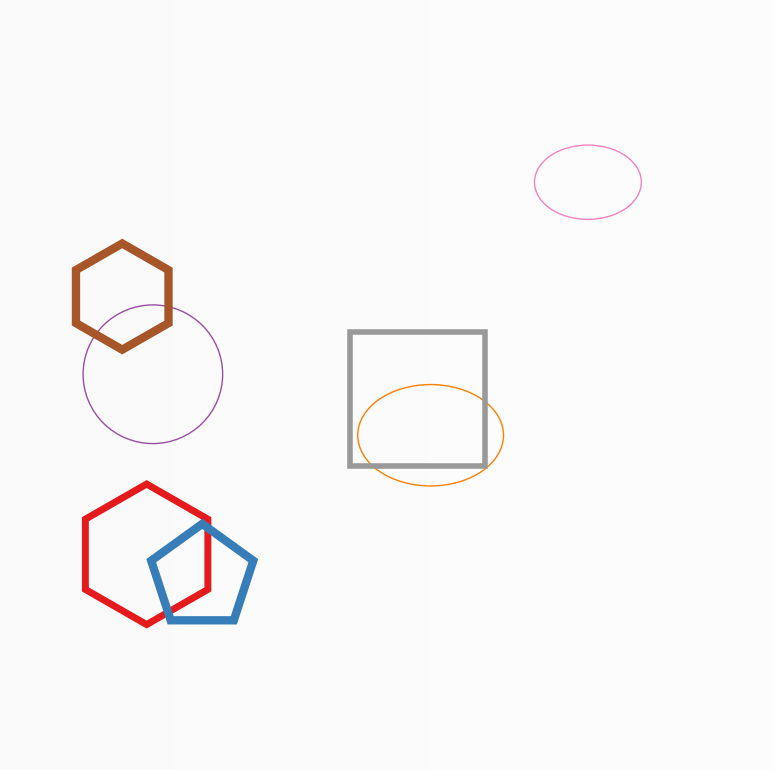[{"shape": "hexagon", "thickness": 2.5, "radius": 0.46, "center": [0.189, 0.28]}, {"shape": "pentagon", "thickness": 3, "radius": 0.35, "center": [0.261, 0.25]}, {"shape": "circle", "thickness": 0.5, "radius": 0.45, "center": [0.197, 0.514]}, {"shape": "oval", "thickness": 0.5, "radius": 0.47, "center": [0.556, 0.435]}, {"shape": "hexagon", "thickness": 3, "radius": 0.34, "center": [0.158, 0.615]}, {"shape": "oval", "thickness": 0.5, "radius": 0.34, "center": [0.759, 0.763]}, {"shape": "square", "thickness": 2, "radius": 0.44, "center": [0.539, 0.482]}]